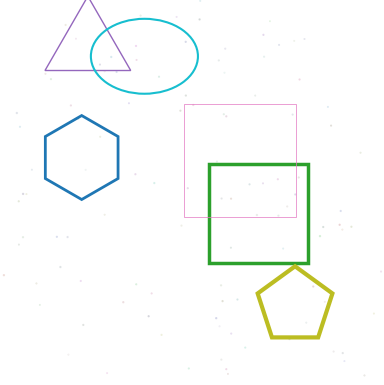[{"shape": "hexagon", "thickness": 2, "radius": 0.55, "center": [0.212, 0.591]}, {"shape": "square", "thickness": 2.5, "radius": 0.64, "center": [0.672, 0.445]}, {"shape": "triangle", "thickness": 1, "radius": 0.64, "center": [0.228, 0.881]}, {"shape": "square", "thickness": 0.5, "radius": 0.73, "center": [0.624, 0.583]}, {"shape": "pentagon", "thickness": 3, "radius": 0.51, "center": [0.766, 0.206]}, {"shape": "oval", "thickness": 1.5, "radius": 0.7, "center": [0.375, 0.854]}]